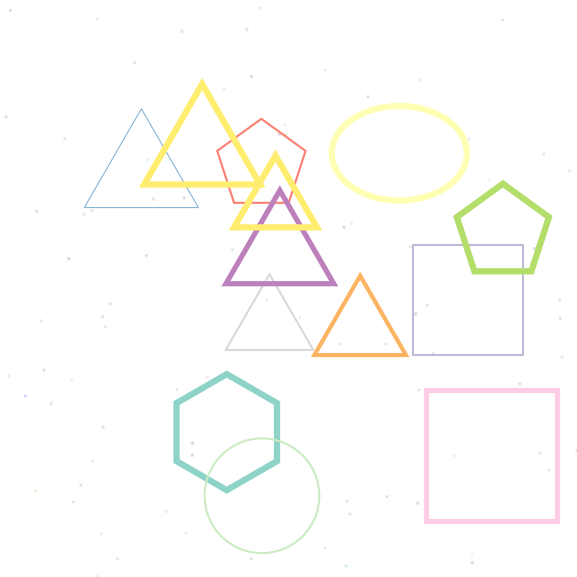[{"shape": "hexagon", "thickness": 3, "radius": 0.5, "center": [0.393, 0.251]}, {"shape": "oval", "thickness": 3, "radius": 0.58, "center": [0.691, 0.734]}, {"shape": "square", "thickness": 1, "radius": 0.48, "center": [0.811, 0.48]}, {"shape": "pentagon", "thickness": 1, "radius": 0.4, "center": [0.453, 0.713]}, {"shape": "triangle", "thickness": 0.5, "radius": 0.57, "center": [0.245, 0.697]}, {"shape": "triangle", "thickness": 2, "radius": 0.46, "center": [0.624, 0.43]}, {"shape": "pentagon", "thickness": 3, "radius": 0.42, "center": [0.871, 0.597]}, {"shape": "square", "thickness": 2.5, "radius": 0.57, "center": [0.851, 0.21]}, {"shape": "triangle", "thickness": 1, "radius": 0.44, "center": [0.467, 0.437]}, {"shape": "triangle", "thickness": 2.5, "radius": 0.54, "center": [0.485, 0.562]}, {"shape": "circle", "thickness": 1, "radius": 0.5, "center": [0.454, 0.141]}, {"shape": "triangle", "thickness": 3, "radius": 0.41, "center": [0.477, 0.647]}, {"shape": "triangle", "thickness": 3, "radius": 0.58, "center": [0.35, 0.738]}]